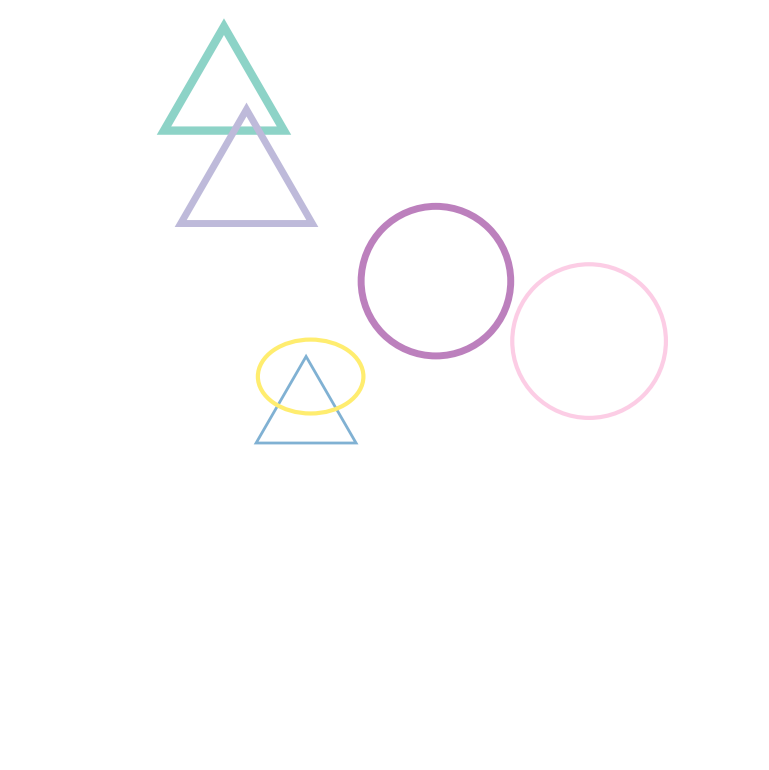[{"shape": "triangle", "thickness": 3, "radius": 0.45, "center": [0.291, 0.875]}, {"shape": "triangle", "thickness": 2.5, "radius": 0.49, "center": [0.32, 0.759]}, {"shape": "triangle", "thickness": 1, "radius": 0.37, "center": [0.398, 0.462]}, {"shape": "circle", "thickness": 1.5, "radius": 0.5, "center": [0.765, 0.557]}, {"shape": "circle", "thickness": 2.5, "radius": 0.49, "center": [0.566, 0.635]}, {"shape": "oval", "thickness": 1.5, "radius": 0.34, "center": [0.403, 0.511]}]